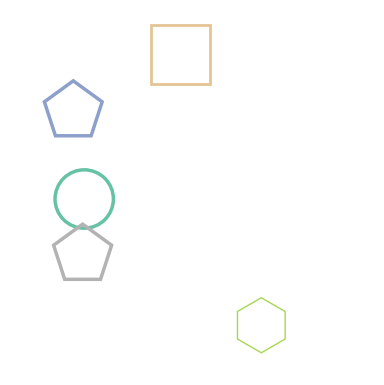[{"shape": "circle", "thickness": 2.5, "radius": 0.38, "center": [0.219, 0.483]}, {"shape": "pentagon", "thickness": 2.5, "radius": 0.39, "center": [0.19, 0.711]}, {"shape": "hexagon", "thickness": 1, "radius": 0.36, "center": [0.679, 0.155]}, {"shape": "square", "thickness": 2, "radius": 0.38, "center": [0.47, 0.858]}, {"shape": "pentagon", "thickness": 2.5, "radius": 0.4, "center": [0.215, 0.339]}]